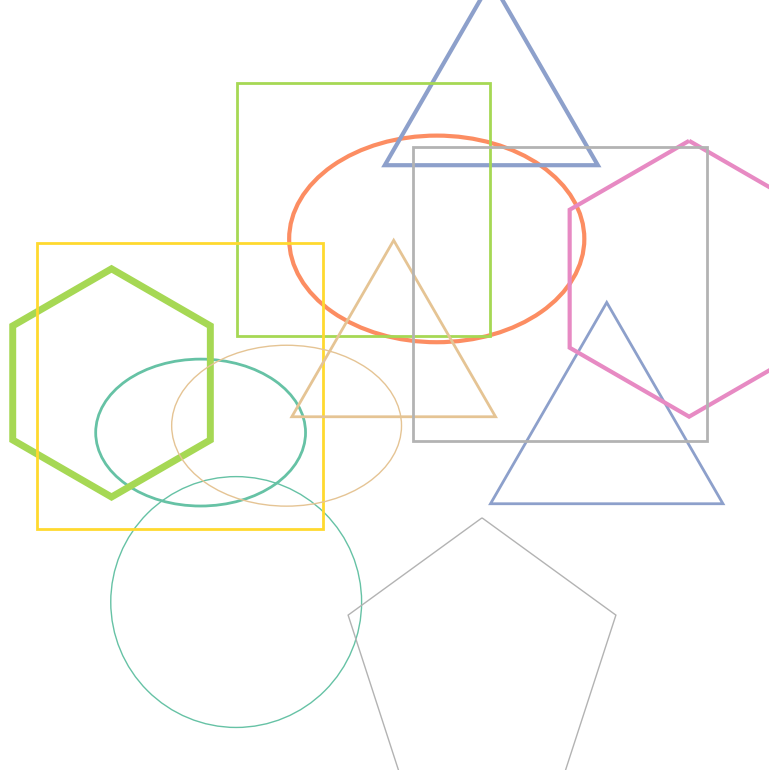[{"shape": "circle", "thickness": 0.5, "radius": 0.81, "center": [0.307, 0.218]}, {"shape": "oval", "thickness": 1, "radius": 0.68, "center": [0.261, 0.438]}, {"shape": "oval", "thickness": 1.5, "radius": 0.96, "center": [0.567, 0.69]}, {"shape": "triangle", "thickness": 1.5, "radius": 0.8, "center": [0.638, 0.865]}, {"shape": "triangle", "thickness": 1, "radius": 0.87, "center": [0.788, 0.433]}, {"shape": "hexagon", "thickness": 1.5, "radius": 0.9, "center": [0.895, 0.638]}, {"shape": "hexagon", "thickness": 2.5, "radius": 0.74, "center": [0.145, 0.503]}, {"shape": "square", "thickness": 1, "radius": 0.82, "center": [0.472, 0.728]}, {"shape": "square", "thickness": 1, "radius": 0.93, "center": [0.233, 0.499]}, {"shape": "oval", "thickness": 0.5, "radius": 0.75, "center": [0.372, 0.447]}, {"shape": "triangle", "thickness": 1, "radius": 0.76, "center": [0.511, 0.535]}, {"shape": "square", "thickness": 1, "radius": 0.95, "center": [0.728, 0.618]}, {"shape": "pentagon", "thickness": 0.5, "radius": 0.91, "center": [0.626, 0.145]}]